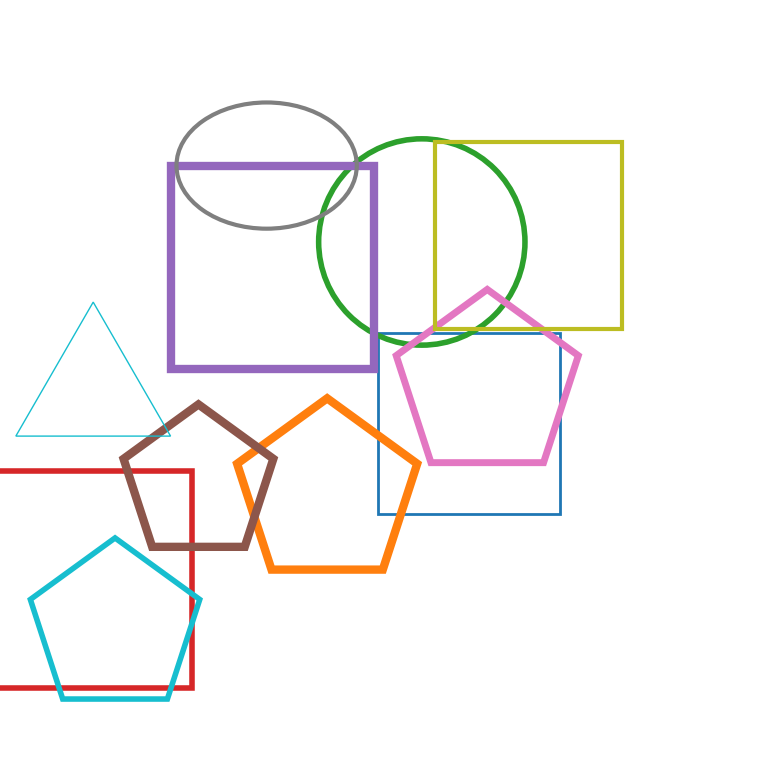[{"shape": "square", "thickness": 1, "radius": 0.59, "center": [0.609, 0.45]}, {"shape": "pentagon", "thickness": 3, "radius": 0.61, "center": [0.425, 0.36]}, {"shape": "circle", "thickness": 2, "radius": 0.67, "center": [0.548, 0.686]}, {"shape": "square", "thickness": 2, "radius": 0.71, "center": [0.108, 0.247]}, {"shape": "square", "thickness": 3, "radius": 0.66, "center": [0.354, 0.653]}, {"shape": "pentagon", "thickness": 3, "radius": 0.51, "center": [0.258, 0.373]}, {"shape": "pentagon", "thickness": 2.5, "radius": 0.62, "center": [0.633, 0.5]}, {"shape": "oval", "thickness": 1.5, "radius": 0.59, "center": [0.346, 0.785]}, {"shape": "square", "thickness": 1.5, "radius": 0.61, "center": [0.686, 0.694]}, {"shape": "pentagon", "thickness": 2, "radius": 0.58, "center": [0.149, 0.186]}, {"shape": "triangle", "thickness": 0.5, "radius": 0.58, "center": [0.121, 0.492]}]